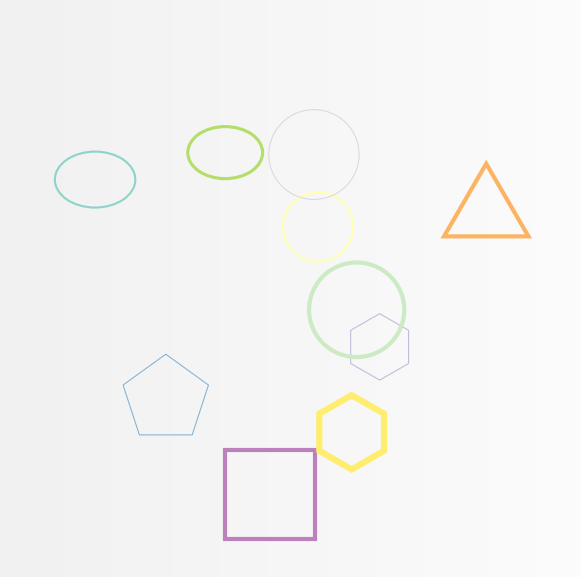[{"shape": "oval", "thickness": 1, "radius": 0.35, "center": [0.164, 0.688]}, {"shape": "circle", "thickness": 1, "radius": 0.3, "center": [0.547, 0.606]}, {"shape": "hexagon", "thickness": 0.5, "radius": 0.29, "center": [0.653, 0.398]}, {"shape": "pentagon", "thickness": 0.5, "radius": 0.39, "center": [0.285, 0.309]}, {"shape": "triangle", "thickness": 2, "radius": 0.42, "center": [0.837, 0.632]}, {"shape": "oval", "thickness": 1.5, "radius": 0.32, "center": [0.387, 0.735]}, {"shape": "circle", "thickness": 0.5, "radius": 0.39, "center": [0.54, 0.732]}, {"shape": "square", "thickness": 2, "radius": 0.39, "center": [0.465, 0.143]}, {"shape": "circle", "thickness": 2, "radius": 0.41, "center": [0.614, 0.463]}, {"shape": "hexagon", "thickness": 3, "radius": 0.32, "center": [0.605, 0.251]}]